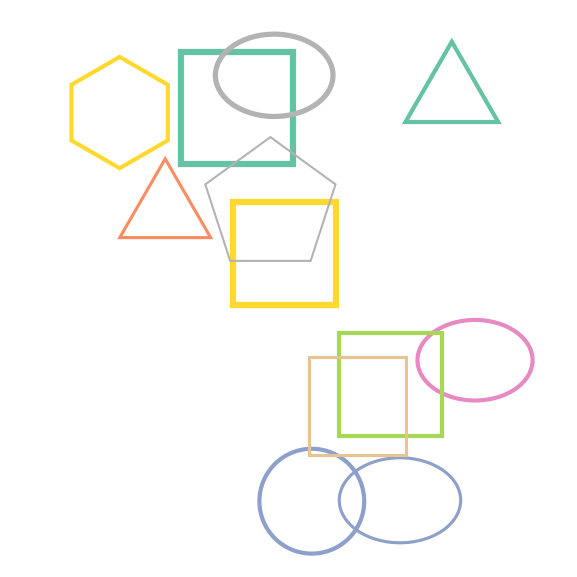[{"shape": "triangle", "thickness": 2, "radius": 0.46, "center": [0.782, 0.834]}, {"shape": "square", "thickness": 3, "radius": 0.49, "center": [0.41, 0.812]}, {"shape": "triangle", "thickness": 1.5, "radius": 0.45, "center": [0.286, 0.633]}, {"shape": "circle", "thickness": 2, "radius": 0.45, "center": [0.54, 0.131]}, {"shape": "oval", "thickness": 1.5, "radius": 0.53, "center": [0.693, 0.133]}, {"shape": "oval", "thickness": 2, "radius": 0.5, "center": [0.823, 0.375]}, {"shape": "square", "thickness": 2, "radius": 0.45, "center": [0.676, 0.333]}, {"shape": "square", "thickness": 3, "radius": 0.45, "center": [0.492, 0.56]}, {"shape": "hexagon", "thickness": 2, "radius": 0.48, "center": [0.207, 0.804]}, {"shape": "square", "thickness": 1.5, "radius": 0.42, "center": [0.619, 0.297]}, {"shape": "oval", "thickness": 2.5, "radius": 0.51, "center": [0.475, 0.869]}, {"shape": "pentagon", "thickness": 1, "radius": 0.59, "center": [0.468, 0.643]}]